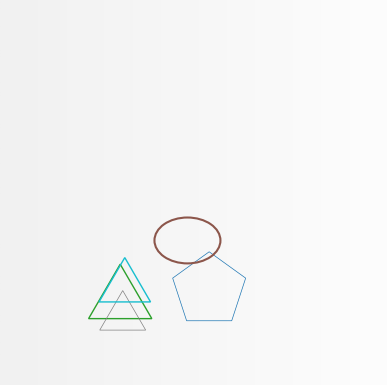[{"shape": "pentagon", "thickness": 0.5, "radius": 0.5, "center": [0.54, 0.247]}, {"shape": "triangle", "thickness": 1, "radius": 0.47, "center": [0.31, 0.22]}, {"shape": "oval", "thickness": 1.5, "radius": 0.43, "center": [0.484, 0.375]}, {"shape": "triangle", "thickness": 0.5, "radius": 0.34, "center": [0.317, 0.177]}, {"shape": "triangle", "thickness": 1, "radius": 0.38, "center": [0.322, 0.254]}]